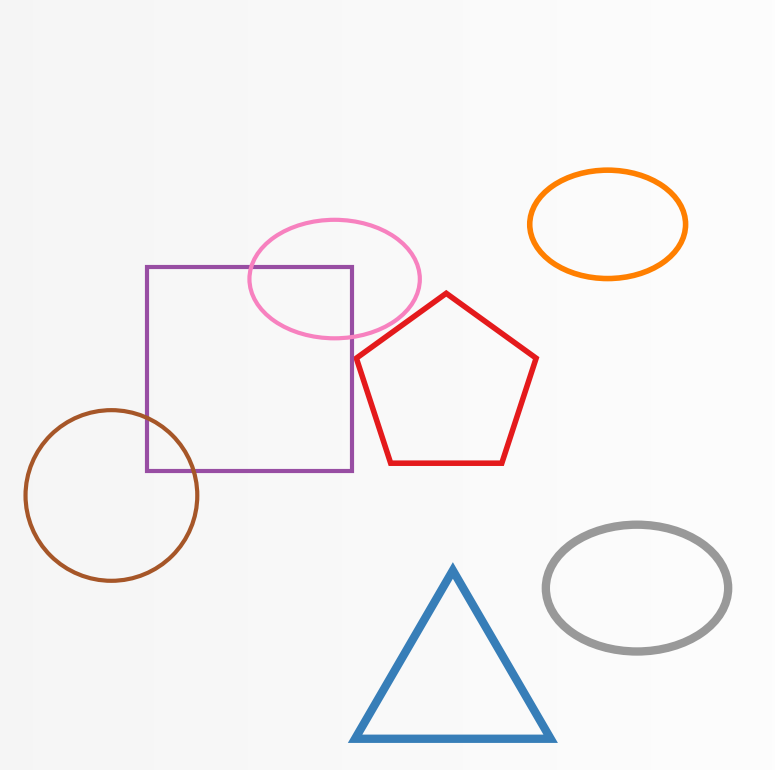[{"shape": "pentagon", "thickness": 2, "radius": 0.61, "center": [0.576, 0.497]}, {"shape": "triangle", "thickness": 3, "radius": 0.73, "center": [0.584, 0.113]}, {"shape": "square", "thickness": 1.5, "radius": 0.66, "center": [0.322, 0.521]}, {"shape": "oval", "thickness": 2, "radius": 0.5, "center": [0.784, 0.709]}, {"shape": "circle", "thickness": 1.5, "radius": 0.55, "center": [0.144, 0.357]}, {"shape": "oval", "thickness": 1.5, "radius": 0.55, "center": [0.432, 0.638]}, {"shape": "oval", "thickness": 3, "radius": 0.59, "center": [0.822, 0.236]}]